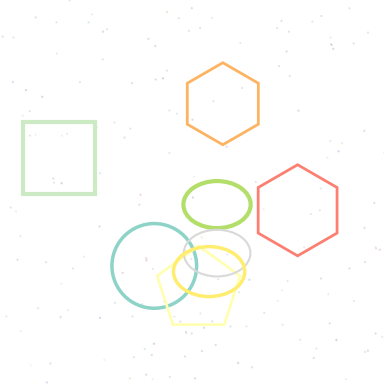[{"shape": "circle", "thickness": 2.5, "radius": 0.55, "center": [0.401, 0.309]}, {"shape": "pentagon", "thickness": 2, "radius": 0.57, "center": [0.516, 0.248]}, {"shape": "hexagon", "thickness": 2, "radius": 0.59, "center": [0.773, 0.454]}, {"shape": "hexagon", "thickness": 2, "radius": 0.53, "center": [0.579, 0.731]}, {"shape": "oval", "thickness": 3, "radius": 0.44, "center": [0.564, 0.469]}, {"shape": "oval", "thickness": 1.5, "radius": 0.43, "center": [0.564, 0.343]}, {"shape": "square", "thickness": 3, "radius": 0.47, "center": [0.153, 0.589]}, {"shape": "oval", "thickness": 2.5, "radius": 0.46, "center": [0.543, 0.295]}]